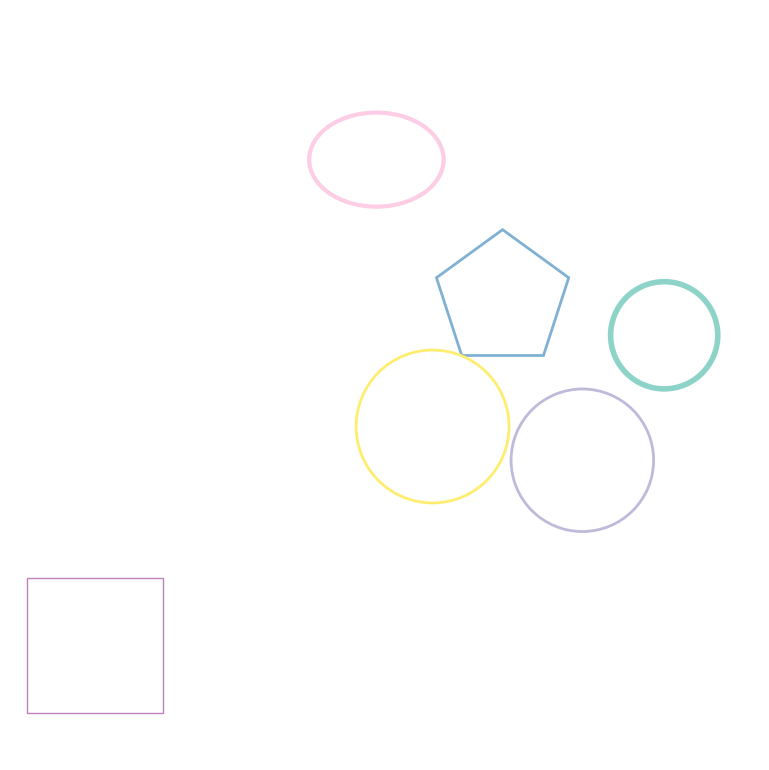[{"shape": "circle", "thickness": 2, "radius": 0.35, "center": [0.863, 0.565]}, {"shape": "circle", "thickness": 1, "radius": 0.46, "center": [0.756, 0.402]}, {"shape": "pentagon", "thickness": 1, "radius": 0.45, "center": [0.653, 0.611]}, {"shape": "oval", "thickness": 1.5, "radius": 0.44, "center": [0.489, 0.793]}, {"shape": "square", "thickness": 0.5, "radius": 0.44, "center": [0.124, 0.162]}, {"shape": "circle", "thickness": 1, "radius": 0.5, "center": [0.562, 0.446]}]